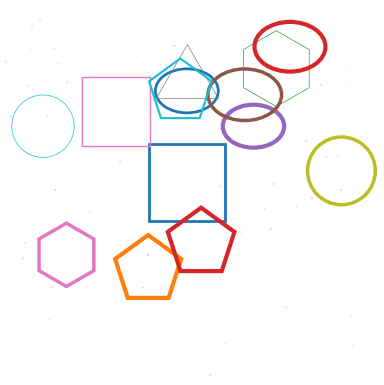[{"shape": "square", "thickness": 2, "radius": 0.5, "center": [0.485, 0.526]}, {"shape": "oval", "thickness": 2, "radius": 0.41, "center": [0.485, 0.764]}, {"shape": "pentagon", "thickness": 3, "radius": 0.45, "center": [0.385, 0.299]}, {"shape": "hexagon", "thickness": 0.5, "radius": 0.49, "center": [0.718, 0.822]}, {"shape": "oval", "thickness": 3, "radius": 0.46, "center": [0.753, 0.879]}, {"shape": "pentagon", "thickness": 3, "radius": 0.46, "center": [0.522, 0.37]}, {"shape": "oval", "thickness": 3, "radius": 0.4, "center": [0.658, 0.672]}, {"shape": "oval", "thickness": 2.5, "radius": 0.48, "center": [0.636, 0.754]}, {"shape": "hexagon", "thickness": 2.5, "radius": 0.41, "center": [0.173, 0.338]}, {"shape": "square", "thickness": 1, "radius": 0.44, "center": [0.3, 0.71]}, {"shape": "triangle", "thickness": 0.5, "radius": 0.47, "center": [0.487, 0.791]}, {"shape": "circle", "thickness": 2.5, "radius": 0.44, "center": [0.887, 0.556]}, {"shape": "pentagon", "thickness": 1.5, "radius": 0.43, "center": [0.469, 0.762]}, {"shape": "circle", "thickness": 0.5, "radius": 0.41, "center": [0.112, 0.672]}]